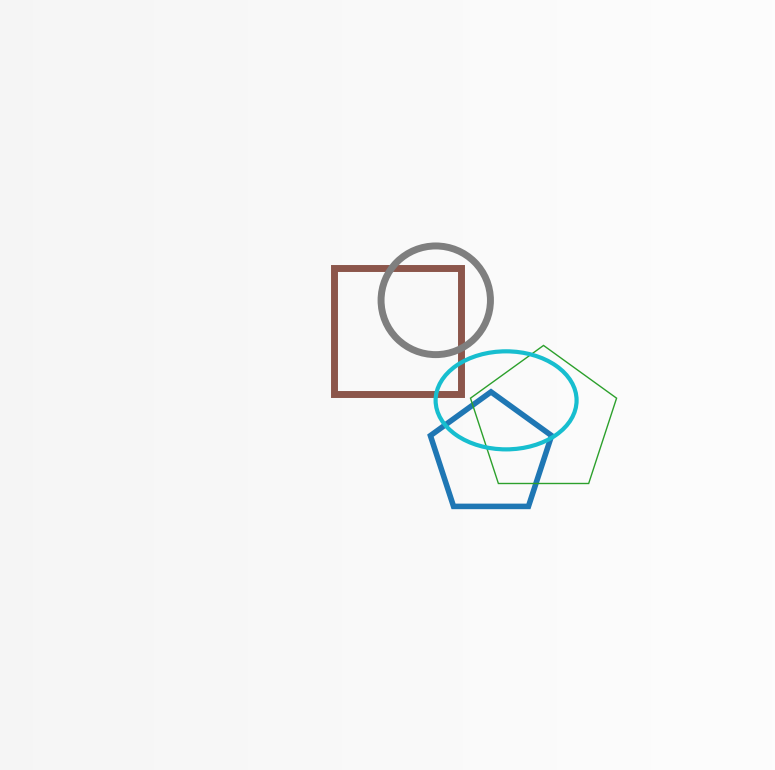[{"shape": "pentagon", "thickness": 2, "radius": 0.41, "center": [0.634, 0.409]}, {"shape": "pentagon", "thickness": 0.5, "radius": 0.5, "center": [0.701, 0.452]}, {"shape": "square", "thickness": 2.5, "radius": 0.41, "center": [0.513, 0.57]}, {"shape": "circle", "thickness": 2.5, "radius": 0.35, "center": [0.562, 0.61]}, {"shape": "oval", "thickness": 1.5, "radius": 0.45, "center": [0.653, 0.48]}]